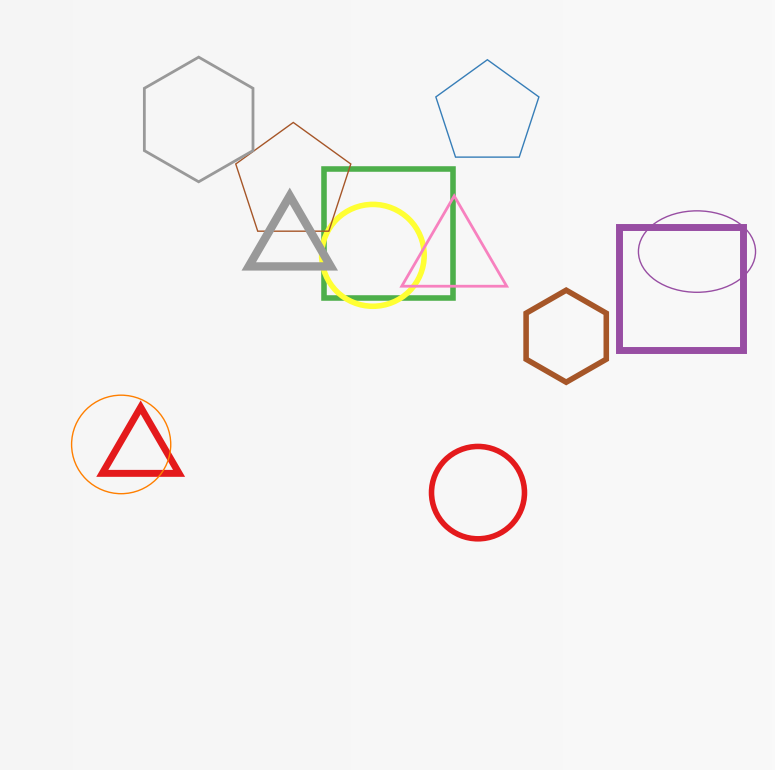[{"shape": "triangle", "thickness": 2.5, "radius": 0.29, "center": [0.182, 0.414]}, {"shape": "circle", "thickness": 2, "radius": 0.3, "center": [0.617, 0.36]}, {"shape": "pentagon", "thickness": 0.5, "radius": 0.35, "center": [0.629, 0.853]}, {"shape": "square", "thickness": 2, "radius": 0.42, "center": [0.501, 0.697]}, {"shape": "oval", "thickness": 0.5, "radius": 0.38, "center": [0.899, 0.673]}, {"shape": "square", "thickness": 2.5, "radius": 0.4, "center": [0.879, 0.626]}, {"shape": "circle", "thickness": 0.5, "radius": 0.32, "center": [0.156, 0.423]}, {"shape": "circle", "thickness": 2, "radius": 0.33, "center": [0.481, 0.668]}, {"shape": "hexagon", "thickness": 2, "radius": 0.3, "center": [0.731, 0.563]}, {"shape": "pentagon", "thickness": 0.5, "radius": 0.39, "center": [0.378, 0.763]}, {"shape": "triangle", "thickness": 1, "radius": 0.39, "center": [0.586, 0.667]}, {"shape": "hexagon", "thickness": 1, "radius": 0.4, "center": [0.256, 0.845]}, {"shape": "triangle", "thickness": 3, "radius": 0.31, "center": [0.374, 0.685]}]